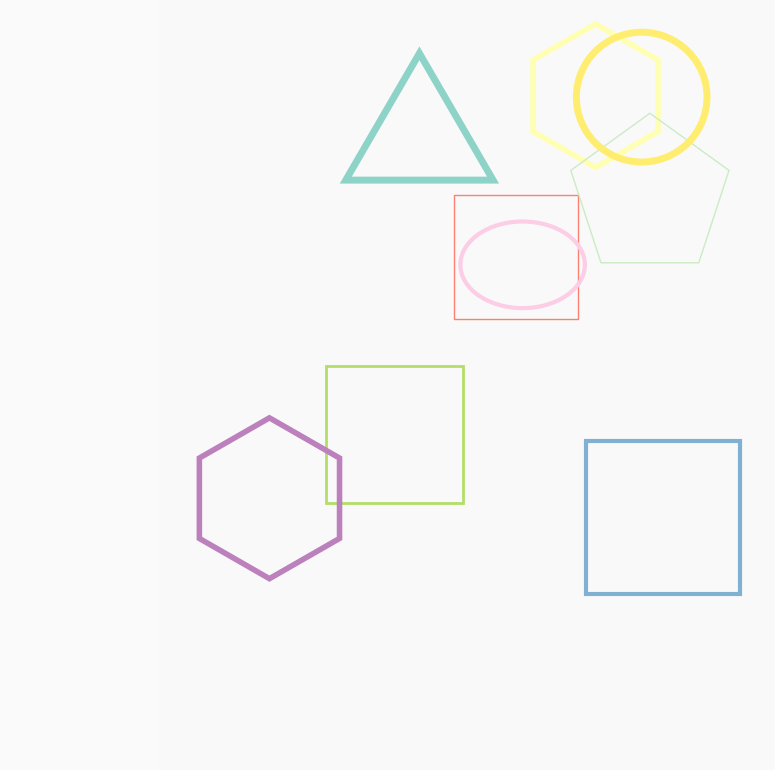[{"shape": "triangle", "thickness": 2.5, "radius": 0.55, "center": [0.541, 0.821]}, {"shape": "hexagon", "thickness": 2, "radius": 0.47, "center": [0.768, 0.876]}, {"shape": "square", "thickness": 0.5, "radius": 0.4, "center": [0.665, 0.666]}, {"shape": "square", "thickness": 1.5, "radius": 0.5, "center": [0.856, 0.328]}, {"shape": "square", "thickness": 1, "radius": 0.44, "center": [0.509, 0.436]}, {"shape": "oval", "thickness": 1.5, "radius": 0.4, "center": [0.674, 0.656]}, {"shape": "hexagon", "thickness": 2, "radius": 0.52, "center": [0.348, 0.353]}, {"shape": "pentagon", "thickness": 0.5, "radius": 0.54, "center": [0.839, 0.746]}, {"shape": "circle", "thickness": 2.5, "radius": 0.42, "center": [0.828, 0.874]}]